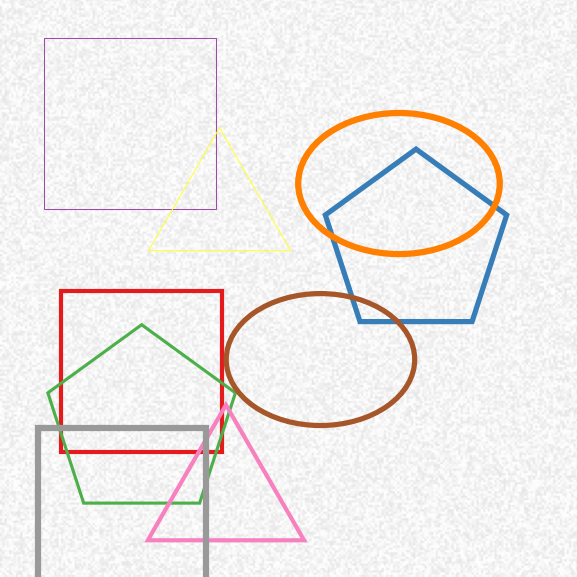[{"shape": "square", "thickness": 2, "radius": 0.7, "center": [0.244, 0.356]}, {"shape": "pentagon", "thickness": 2.5, "radius": 0.83, "center": [0.72, 0.576]}, {"shape": "pentagon", "thickness": 1.5, "radius": 0.85, "center": [0.245, 0.266]}, {"shape": "square", "thickness": 0.5, "radius": 0.74, "center": [0.225, 0.785]}, {"shape": "oval", "thickness": 3, "radius": 0.87, "center": [0.691, 0.681]}, {"shape": "triangle", "thickness": 0.5, "radius": 0.71, "center": [0.38, 0.636]}, {"shape": "oval", "thickness": 2.5, "radius": 0.82, "center": [0.555, 0.377]}, {"shape": "triangle", "thickness": 2, "radius": 0.78, "center": [0.391, 0.142]}, {"shape": "square", "thickness": 3, "radius": 0.73, "center": [0.211, 0.113]}]